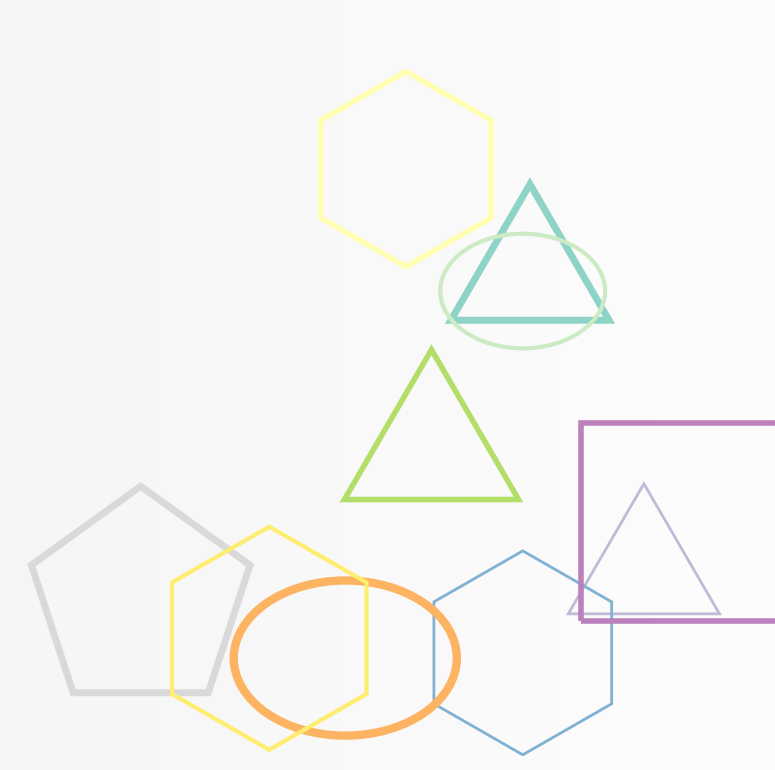[{"shape": "triangle", "thickness": 2.5, "radius": 0.59, "center": [0.684, 0.643]}, {"shape": "hexagon", "thickness": 2, "radius": 0.63, "center": [0.524, 0.78]}, {"shape": "triangle", "thickness": 1, "radius": 0.56, "center": [0.831, 0.259]}, {"shape": "hexagon", "thickness": 1, "radius": 0.66, "center": [0.675, 0.152]}, {"shape": "oval", "thickness": 3, "radius": 0.72, "center": [0.446, 0.145]}, {"shape": "triangle", "thickness": 2, "radius": 0.65, "center": [0.557, 0.416]}, {"shape": "pentagon", "thickness": 2.5, "radius": 0.74, "center": [0.182, 0.22]}, {"shape": "square", "thickness": 2, "radius": 0.64, "center": [0.879, 0.322]}, {"shape": "oval", "thickness": 1.5, "radius": 0.53, "center": [0.674, 0.622]}, {"shape": "hexagon", "thickness": 1.5, "radius": 0.72, "center": [0.347, 0.171]}]